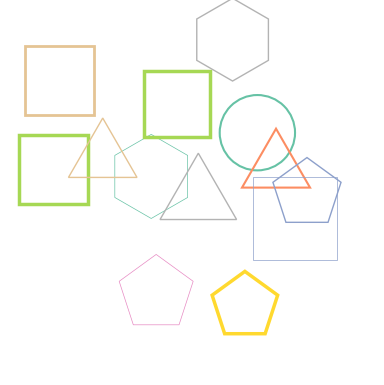[{"shape": "hexagon", "thickness": 0.5, "radius": 0.55, "center": [0.393, 0.542]}, {"shape": "circle", "thickness": 1.5, "radius": 0.49, "center": [0.668, 0.655]}, {"shape": "triangle", "thickness": 1.5, "radius": 0.51, "center": [0.717, 0.564]}, {"shape": "square", "thickness": 0.5, "radius": 0.54, "center": [0.766, 0.432]}, {"shape": "pentagon", "thickness": 1, "radius": 0.46, "center": [0.797, 0.498]}, {"shape": "pentagon", "thickness": 0.5, "radius": 0.51, "center": [0.406, 0.238]}, {"shape": "square", "thickness": 2.5, "radius": 0.45, "center": [0.139, 0.559]}, {"shape": "square", "thickness": 2.5, "radius": 0.43, "center": [0.46, 0.73]}, {"shape": "pentagon", "thickness": 2.5, "radius": 0.45, "center": [0.636, 0.206]}, {"shape": "square", "thickness": 2, "radius": 0.45, "center": [0.155, 0.79]}, {"shape": "triangle", "thickness": 1, "radius": 0.51, "center": [0.267, 0.591]}, {"shape": "triangle", "thickness": 1, "radius": 0.57, "center": [0.515, 0.487]}, {"shape": "hexagon", "thickness": 1, "radius": 0.54, "center": [0.604, 0.897]}]